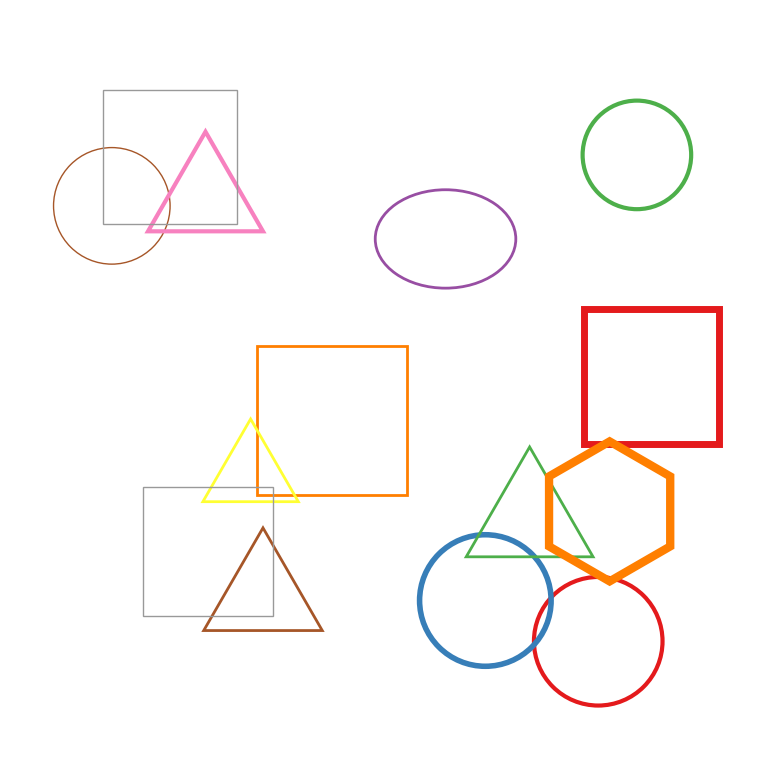[{"shape": "square", "thickness": 2.5, "radius": 0.44, "center": [0.846, 0.511]}, {"shape": "circle", "thickness": 1.5, "radius": 0.42, "center": [0.777, 0.167]}, {"shape": "circle", "thickness": 2, "radius": 0.43, "center": [0.63, 0.22]}, {"shape": "circle", "thickness": 1.5, "radius": 0.35, "center": [0.827, 0.799]}, {"shape": "triangle", "thickness": 1, "radius": 0.48, "center": [0.688, 0.324]}, {"shape": "oval", "thickness": 1, "radius": 0.46, "center": [0.579, 0.69]}, {"shape": "square", "thickness": 1, "radius": 0.49, "center": [0.431, 0.454]}, {"shape": "hexagon", "thickness": 3, "radius": 0.45, "center": [0.792, 0.336]}, {"shape": "triangle", "thickness": 1, "radius": 0.36, "center": [0.325, 0.384]}, {"shape": "triangle", "thickness": 1, "radius": 0.44, "center": [0.342, 0.226]}, {"shape": "circle", "thickness": 0.5, "radius": 0.38, "center": [0.145, 0.733]}, {"shape": "triangle", "thickness": 1.5, "radius": 0.43, "center": [0.267, 0.743]}, {"shape": "square", "thickness": 0.5, "radius": 0.42, "center": [0.27, 0.284]}, {"shape": "square", "thickness": 0.5, "radius": 0.43, "center": [0.22, 0.796]}]